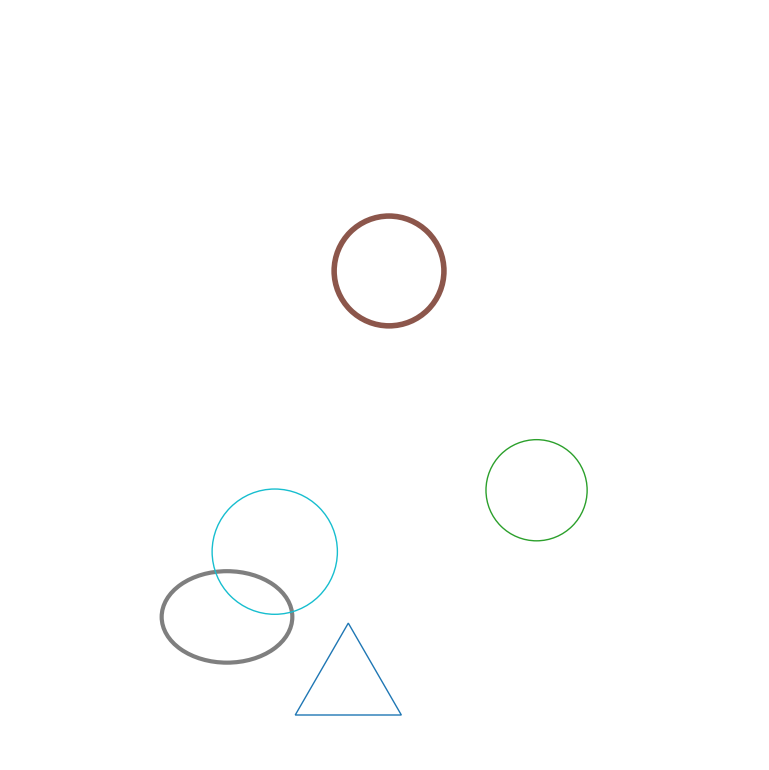[{"shape": "triangle", "thickness": 0.5, "radius": 0.4, "center": [0.452, 0.111]}, {"shape": "circle", "thickness": 0.5, "radius": 0.33, "center": [0.697, 0.363]}, {"shape": "circle", "thickness": 2, "radius": 0.36, "center": [0.505, 0.648]}, {"shape": "oval", "thickness": 1.5, "radius": 0.42, "center": [0.295, 0.199]}, {"shape": "circle", "thickness": 0.5, "radius": 0.41, "center": [0.357, 0.284]}]